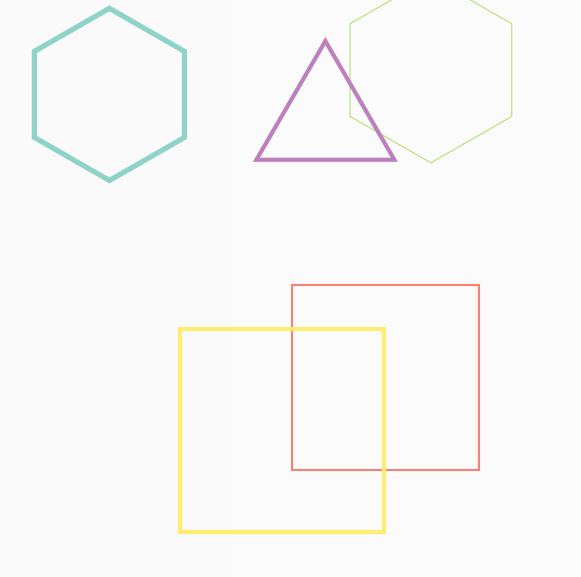[{"shape": "hexagon", "thickness": 2.5, "radius": 0.75, "center": [0.188, 0.836]}, {"shape": "square", "thickness": 1, "radius": 0.8, "center": [0.663, 0.345]}, {"shape": "hexagon", "thickness": 0.5, "radius": 0.8, "center": [0.741, 0.878]}, {"shape": "triangle", "thickness": 2, "radius": 0.69, "center": [0.56, 0.791]}, {"shape": "square", "thickness": 2, "radius": 0.88, "center": [0.485, 0.254]}]